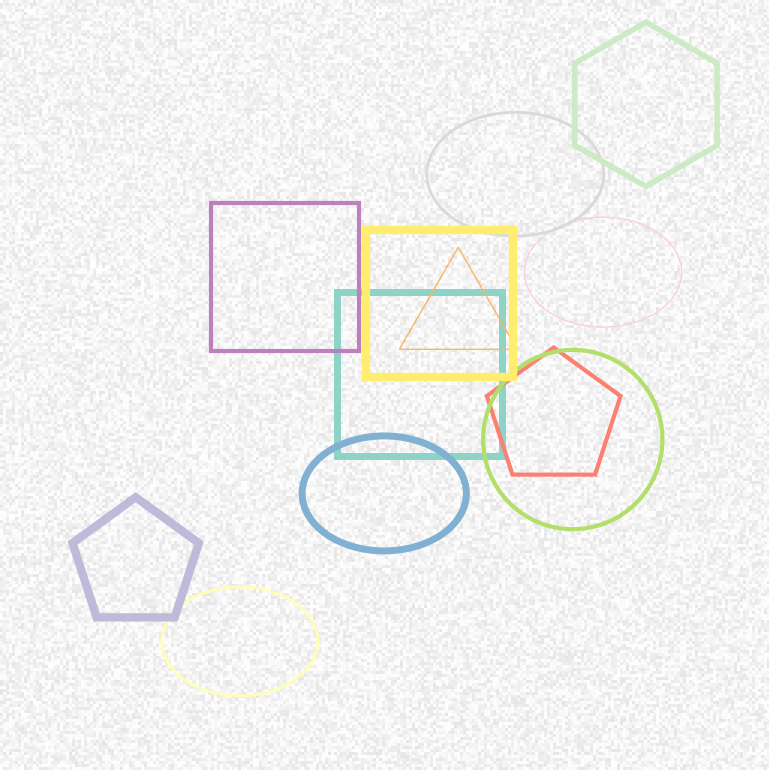[{"shape": "square", "thickness": 2.5, "radius": 0.53, "center": [0.545, 0.514]}, {"shape": "oval", "thickness": 1, "radius": 0.51, "center": [0.311, 0.167]}, {"shape": "pentagon", "thickness": 3, "radius": 0.43, "center": [0.176, 0.268]}, {"shape": "pentagon", "thickness": 1.5, "radius": 0.46, "center": [0.719, 0.457]}, {"shape": "oval", "thickness": 2.5, "radius": 0.53, "center": [0.499, 0.359]}, {"shape": "triangle", "thickness": 0.5, "radius": 0.44, "center": [0.595, 0.591]}, {"shape": "circle", "thickness": 1.5, "radius": 0.58, "center": [0.744, 0.429]}, {"shape": "oval", "thickness": 0.5, "radius": 0.51, "center": [0.783, 0.647]}, {"shape": "oval", "thickness": 1, "radius": 0.57, "center": [0.669, 0.774]}, {"shape": "square", "thickness": 1.5, "radius": 0.48, "center": [0.37, 0.64]}, {"shape": "hexagon", "thickness": 2, "radius": 0.53, "center": [0.839, 0.864]}, {"shape": "square", "thickness": 3, "radius": 0.48, "center": [0.571, 0.606]}]